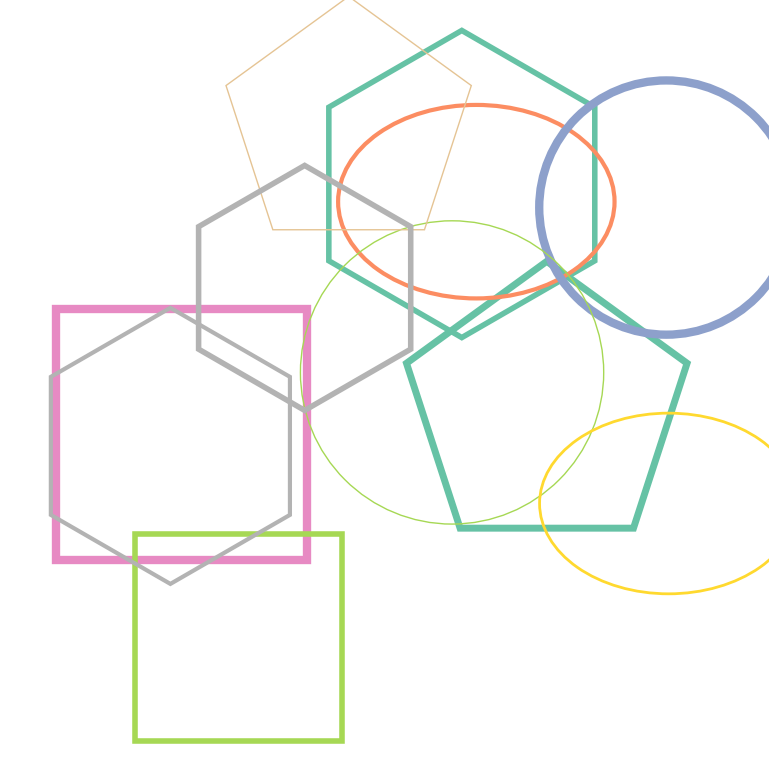[{"shape": "pentagon", "thickness": 2.5, "radius": 0.96, "center": [0.71, 0.469]}, {"shape": "hexagon", "thickness": 2, "radius": 1.0, "center": [0.6, 0.761]}, {"shape": "oval", "thickness": 1.5, "radius": 0.9, "center": [0.619, 0.738]}, {"shape": "circle", "thickness": 3, "radius": 0.83, "center": [0.865, 0.73]}, {"shape": "square", "thickness": 3, "radius": 0.81, "center": [0.236, 0.436]}, {"shape": "square", "thickness": 2, "radius": 0.67, "center": [0.309, 0.173]}, {"shape": "circle", "thickness": 0.5, "radius": 0.98, "center": [0.587, 0.516]}, {"shape": "oval", "thickness": 1, "radius": 0.84, "center": [0.868, 0.346]}, {"shape": "pentagon", "thickness": 0.5, "radius": 0.84, "center": [0.453, 0.837]}, {"shape": "hexagon", "thickness": 1.5, "radius": 0.9, "center": [0.221, 0.421]}, {"shape": "hexagon", "thickness": 2, "radius": 0.8, "center": [0.396, 0.626]}]